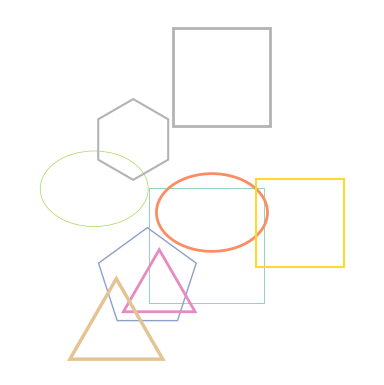[{"shape": "square", "thickness": 0.5, "radius": 0.75, "center": [0.537, 0.363]}, {"shape": "oval", "thickness": 2, "radius": 0.72, "center": [0.551, 0.448]}, {"shape": "pentagon", "thickness": 1, "radius": 0.67, "center": [0.383, 0.275]}, {"shape": "triangle", "thickness": 2, "radius": 0.54, "center": [0.414, 0.244]}, {"shape": "oval", "thickness": 0.5, "radius": 0.7, "center": [0.245, 0.51]}, {"shape": "square", "thickness": 1.5, "radius": 0.57, "center": [0.779, 0.42]}, {"shape": "triangle", "thickness": 2.5, "radius": 0.7, "center": [0.302, 0.137]}, {"shape": "hexagon", "thickness": 1.5, "radius": 0.52, "center": [0.346, 0.638]}, {"shape": "square", "thickness": 2, "radius": 0.63, "center": [0.575, 0.8]}]